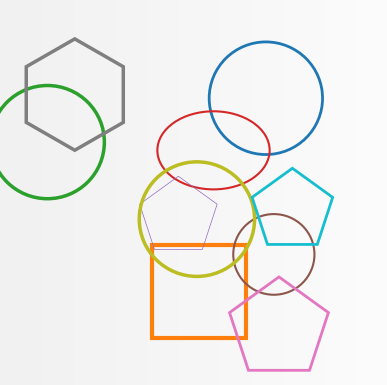[{"shape": "circle", "thickness": 2, "radius": 0.73, "center": [0.686, 0.745]}, {"shape": "square", "thickness": 3, "radius": 0.6, "center": [0.513, 0.242]}, {"shape": "circle", "thickness": 2.5, "radius": 0.74, "center": [0.122, 0.631]}, {"shape": "oval", "thickness": 1.5, "radius": 0.72, "center": [0.551, 0.61]}, {"shape": "pentagon", "thickness": 0.5, "radius": 0.53, "center": [0.46, 0.437]}, {"shape": "circle", "thickness": 1.5, "radius": 0.52, "center": [0.707, 0.339]}, {"shape": "pentagon", "thickness": 2, "radius": 0.67, "center": [0.72, 0.147]}, {"shape": "hexagon", "thickness": 2.5, "radius": 0.72, "center": [0.193, 0.754]}, {"shape": "circle", "thickness": 2.5, "radius": 0.74, "center": [0.508, 0.431]}, {"shape": "pentagon", "thickness": 2, "radius": 0.55, "center": [0.755, 0.454]}]